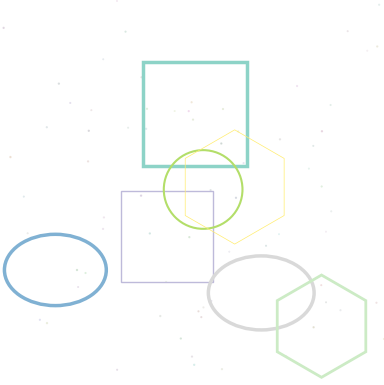[{"shape": "square", "thickness": 2.5, "radius": 0.68, "center": [0.507, 0.705]}, {"shape": "square", "thickness": 1, "radius": 0.59, "center": [0.433, 0.385]}, {"shape": "oval", "thickness": 2.5, "radius": 0.66, "center": [0.144, 0.299]}, {"shape": "circle", "thickness": 1.5, "radius": 0.51, "center": [0.528, 0.508]}, {"shape": "oval", "thickness": 2.5, "radius": 0.69, "center": [0.679, 0.239]}, {"shape": "hexagon", "thickness": 2, "radius": 0.66, "center": [0.835, 0.153]}, {"shape": "hexagon", "thickness": 0.5, "radius": 0.74, "center": [0.61, 0.514]}]